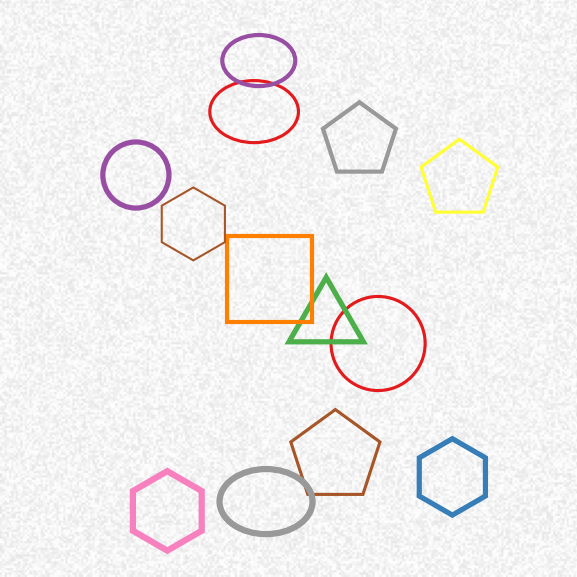[{"shape": "oval", "thickness": 1.5, "radius": 0.38, "center": [0.44, 0.806]}, {"shape": "circle", "thickness": 1.5, "radius": 0.41, "center": [0.655, 0.404]}, {"shape": "hexagon", "thickness": 2.5, "radius": 0.33, "center": [0.783, 0.173]}, {"shape": "triangle", "thickness": 2.5, "radius": 0.37, "center": [0.565, 0.444]}, {"shape": "oval", "thickness": 2, "radius": 0.32, "center": [0.448, 0.894]}, {"shape": "circle", "thickness": 2.5, "radius": 0.29, "center": [0.235, 0.696]}, {"shape": "square", "thickness": 2, "radius": 0.37, "center": [0.467, 0.516]}, {"shape": "pentagon", "thickness": 1.5, "radius": 0.35, "center": [0.796, 0.688]}, {"shape": "hexagon", "thickness": 1, "radius": 0.32, "center": [0.335, 0.611]}, {"shape": "pentagon", "thickness": 1.5, "radius": 0.41, "center": [0.581, 0.209]}, {"shape": "hexagon", "thickness": 3, "radius": 0.34, "center": [0.29, 0.114]}, {"shape": "pentagon", "thickness": 2, "radius": 0.33, "center": [0.622, 0.756]}, {"shape": "oval", "thickness": 3, "radius": 0.4, "center": [0.461, 0.131]}]